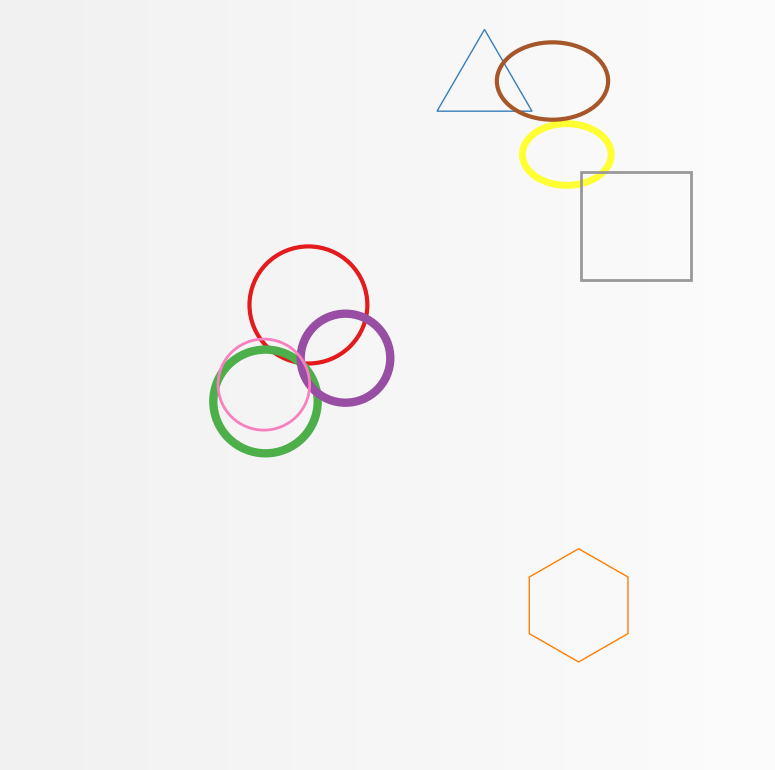[{"shape": "circle", "thickness": 1.5, "radius": 0.38, "center": [0.398, 0.604]}, {"shape": "triangle", "thickness": 0.5, "radius": 0.35, "center": [0.625, 0.891]}, {"shape": "circle", "thickness": 3, "radius": 0.34, "center": [0.343, 0.479]}, {"shape": "circle", "thickness": 3, "radius": 0.29, "center": [0.446, 0.535]}, {"shape": "hexagon", "thickness": 0.5, "radius": 0.37, "center": [0.747, 0.214]}, {"shape": "oval", "thickness": 2.5, "radius": 0.29, "center": [0.731, 0.799]}, {"shape": "oval", "thickness": 1.5, "radius": 0.36, "center": [0.713, 0.895]}, {"shape": "circle", "thickness": 1, "radius": 0.3, "center": [0.34, 0.501]}, {"shape": "square", "thickness": 1, "radius": 0.35, "center": [0.821, 0.707]}]